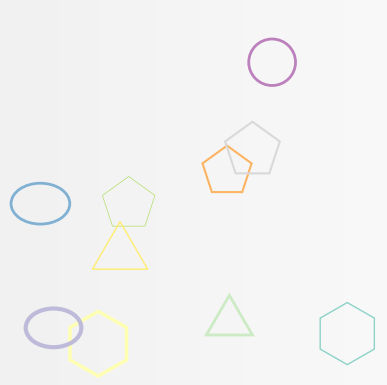[{"shape": "hexagon", "thickness": 1, "radius": 0.4, "center": [0.896, 0.133]}, {"shape": "hexagon", "thickness": 2.5, "radius": 0.42, "center": [0.254, 0.107]}, {"shape": "oval", "thickness": 3, "radius": 0.36, "center": [0.138, 0.148]}, {"shape": "oval", "thickness": 2, "radius": 0.38, "center": [0.104, 0.471]}, {"shape": "pentagon", "thickness": 1.5, "radius": 0.33, "center": [0.586, 0.555]}, {"shape": "pentagon", "thickness": 0.5, "radius": 0.36, "center": [0.332, 0.47]}, {"shape": "pentagon", "thickness": 1.5, "radius": 0.37, "center": [0.652, 0.61]}, {"shape": "circle", "thickness": 2, "radius": 0.3, "center": [0.702, 0.838]}, {"shape": "triangle", "thickness": 2, "radius": 0.34, "center": [0.592, 0.164]}, {"shape": "triangle", "thickness": 1, "radius": 0.41, "center": [0.31, 0.342]}]